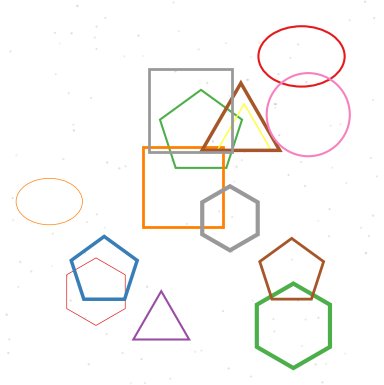[{"shape": "oval", "thickness": 1.5, "radius": 0.56, "center": [0.783, 0.853]}, {"shape": "hexagon", "thickness": 0.5, "radius": 0.44, "center": [0.249, 0.242]}, {"shape": "pentagon", "thickness": 2.5, "radius": 0.45, "center": [0.271, 0.296]}, {"shape": "pentagon", "thickness": 1.5, "radius": 0.56, "center": [0.522, 0.655]}, {"shape": "hexagon", "thickness": 3, "radius": 0.55, "center": [0.762, 0.154]}, {"shape": "triangle", "thickness": 1.5, "radius": 0.42, "center": [0.419, 0.16]}, {"shape": "square", "thickness": 2, "radius": 0.52, "center": [0.475, 0.514]}, {"shape": "oval", "thickness": 0.5, "radius": 0.43, "center": [0.128, 0.476]}, {"shape": "triangle", "thickness": 1, "radius": 0.41, "center": [0.634, 0.649]}, {"shape": "pentagon", "thickness": 2, "radius": 0.44, "center": [0.758, 0.294]}, {"shape": "triangle", "thickness": 2.5, "radius": 0.58, "center": [0.626, 0.668]}, {"shape": "circle", "thickness": 1.5, "radius": 0.54, "center": [0.801, 0.702]}, {"shape": "hexagon", "thickness": 3, "radius": 0.42, "center": [0.597, 0.433]}, {"shape": "square", "thickness": 2, "radius": 0.54, "center": [0.495, 0.713]}]